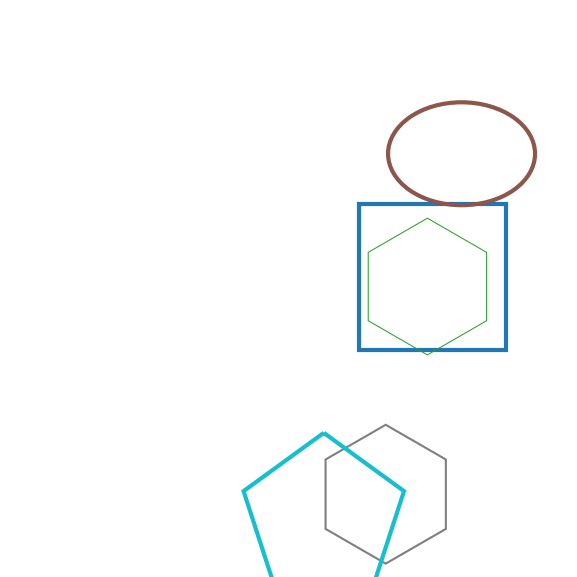[{"shape": "square", "thickness": 2, "radius": 0.64, "center": [0.749, 0.519]}, {"shape": "hexagon", "thickness": 0.5, "radius": 0.59, "center": [0.74, 0.503]}, {"shape": "oval", "thickness": 2, "radius": 0.64, "center": [0.799, 0.733]}, {"shape": "hexagon", "thickness": 1, "radius": 0.6, "center": [0.668, 0.143]}, {"shape": "pentagon", "thickness": 2, "radius": 0.73, "center": [0.561, 0.104]}]